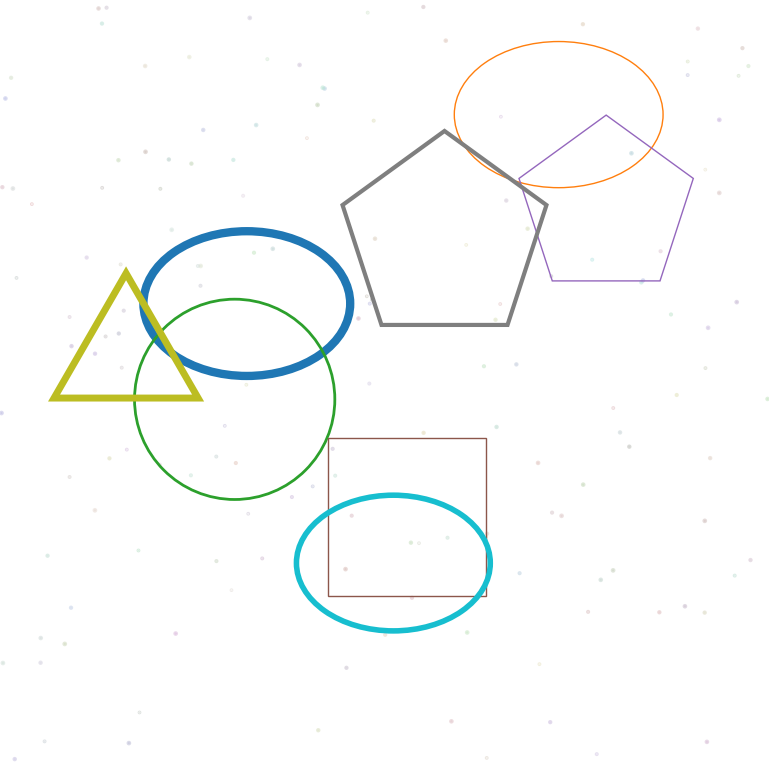[{"shape": "oval", "thickness": 3, "radius": 0.67, "center": [0.321, 0.606]}, {"shape": "oval", "thickness": 0.5, "radius": 0.68, "center": [0.726, 0.851]}, {"shape": "circle", "thickness": 1, "radius": 0.65, "center": [0.305, 0.481]}, {"shape": "pentagon", "thickness": 0.5, "radius": 0.6, "center": [0.787, 0.731]}, {"shape": "square", "thickness": 0.5, "radius": 0.51, "center": [0.529, 0.329]}, {"shape": "pentagon", "thickness": 1.5, "radius": 0.7, "center": [0.577, 0.691]}, {"shape": "triangle", "thickness": 2.5, "radius": 0.54, "center": [0.164, 0.537]}, {"shape": "oval", "thickness": 2, "radius": 0.63, "center": [0.511, 0.269]}]